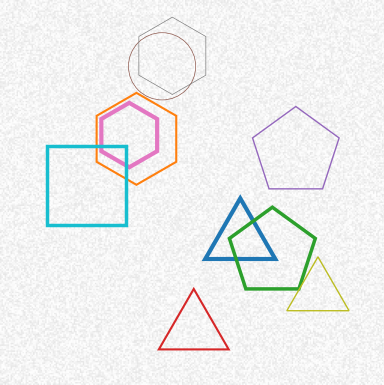[{"shape": "triangle", "thickness": 3, "radius": 0.52, "center": [0.624, 0.38]}, {"shape": "hexagon", "thickness": 1.5, "radius": 0.6, "center": [0.354, 0.639]}, {"shape": "pentagon", "thickness": 2.5, "radius": 0.59, "center": [0.707, 0.344]}, {"shape": "triangle", "thickness": 1.5, "radius": 0.52, "center": [0.503, 0.145]}, {"shape": "pentagon", "thickness": 1, "radius": 0.59, "center": [0.768, 0.605]}, {"shape": "circle", "thickness": 0.5, "radius": 0.44, "center": [0.421, 0.828]}, {"shape": "hexagon", "thickness": 3, "radius": 0.42, "center": [0.336, 0.649]}, {"shape": "hexagon", "thickness": 0.5, "radius": 0.5, "center": [0.448, 0.855]}, {"shape": "triangle", "thickness": 1, "radius": 0.47, "center": [0.826, 0.24]}, {"shape": "square", "thickness": 2.5, "radius": 0.51, "center": [0.224, 0.518]}]